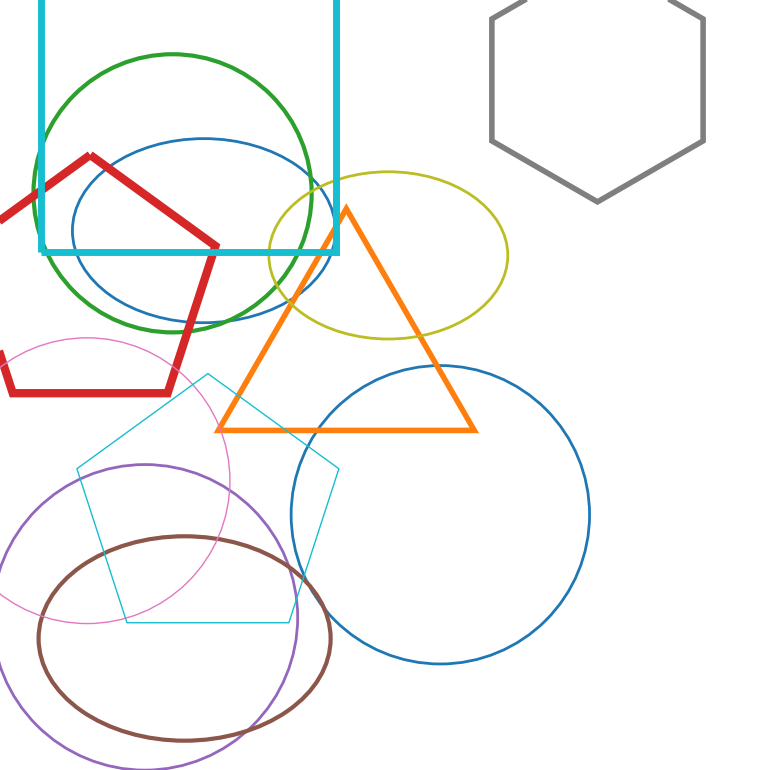[{"shape": "oval", "thickness": 1, "radius": 0.85, "center": [0.265, 0.7]}, {"shape": "circle", "thickness": 1, "radius": 0.97, "center": [0.572, 0.331]}, {"shape": "triangle", "thickness": 2, "radius": 0.96, "center": [0.45, 0.537]}, {"shape": "circle", "thickness": 1.5, "radius": 0.9, "center": [0.224, 0.749]}, {"shape": "pentagon", "thickness": 3, "radius": 0.86, "center": [0.117, 0.628]}, {"shape": "circle", "thickness": 1, "radius": 0.99, "center": [0.188, 0.198]}, {"shape": "oval", "thickness": 1.5, "radius": 0.95, "center": [0.24, 0.171]}, {"shape": "circle", "thickness": 0.5, "radius": 0.93, "center": [0.113, 0.376]}, {"shape": "hexagon", "thickness": 2, "radius": 0.79, "center": [0.776, 0.896]}, {"shape": "oval", "thickness": 1, "radius": 0.78, "center": [0.504, 0.668]}, {"shape": "pentagon", "thickness": 0.5, "radius": 0.89, "center": [0.27, 0.336]}, {"shape": "square", "thickness": 2.5, "radius": 0.96, "center": [0.245, 0.864]}]